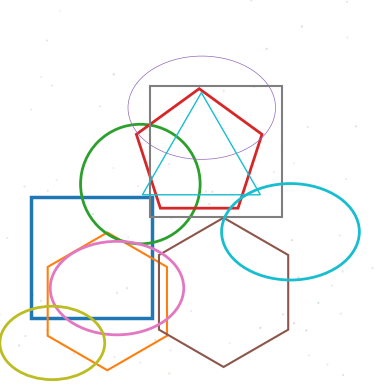[{"shape": "square", "thickness": 2.5, "radius": 0.78, "center": [0.237, 0.331]}, {"shape": "hexagon", "thickness": 1.5, "radius": 0.89, "center": [0.279, 0.217]}, {"shape": "circle", "thickness": 2, "radius": 0.78, "center": [0.365, 0.522]}, {"shape": "pentagon", "thickness": 2, "radius": 0.86, "center": [0.517, 0.598]}, {"shape": "oval", "thickness": 0.5, "radius": 0.96, "center": [0.524, 0.72]}, {"shape": "hexagon", "thickness": 1.5, "radius": 0.97, "center": [0.581, 0.241]}, {"shape": "oval", "thickness": 2, "radius": 0.87, "center": [0.304, 0.252]}, {"shape": "square", "thickness": 1.5, "radius": 0.85, "center": [0.561, 0.606]}, {"shape": "oval", "thickness": 2, "radius": 0.68, "center": [0.136, 0.109]}, {"shape": "oval", "thickness": 2, "radius": 0.89, "center": [0.754, 0.398]}, {"shape": "triangle", "thickness": 1, "radius": 0.88, "center": [0.523, 0.583]}]